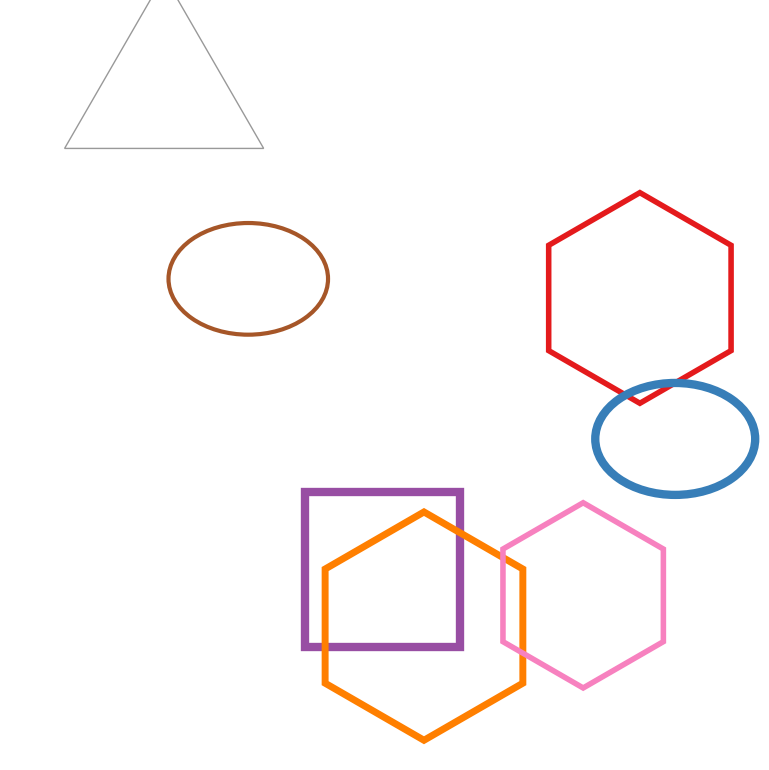[{"shape": "hexagon", "thickness": 2, "radius": 0.68, "center": [0.831, 0.613]}, {"shape": "oval", "thickness": 3, "radius": 0.52, "center": [0.877, 0.43]}, {"shape": "square", "thickness": 3, "radius": 0.5, "center": [0.497, 0.261]}, {"shape": "hexagon", "thickness": 2.5, "radius": 0.74, "center": [0.551, 0.187]}, {"shape": "oval", "thickness": 1.5, "radius": 0.52, "center": [0.322, 0.638]}, {"shape": "hexagon", "thickness": 2, "radius": 0.6, "center": [0.757, 0.227]}, {"shape": "triangle", "thickness": 0.5, "radius": 0.75, "center": [0.213, 0.882]}]